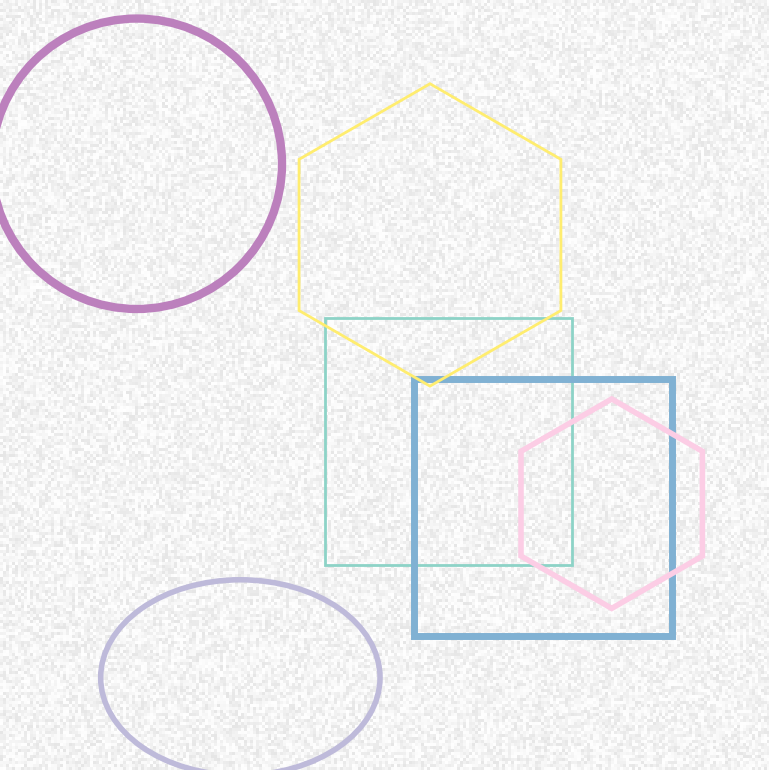[{"shape": "square", "thickness": 1, "radius": 0.8, "center": [0.582, 0.426]}, {"shape": "oval", "thickness": 2, "radius": 0.91, "center": [0.312, 0.12]}, {"shape": "square", "thickness": 2.5, "radius": 0.84, "center": [0.705, 0.341]}, {"shape": "hexagon", "thickness": 2, "radius": 0.68, "center": [0.794, 0.346]}, {"shape": "circle", "thickness": 3, "radius": 0.94, "center": [0.178, 0.787]}, {"shape": "hexagon", "thickness": 1, "radius": 0.98, "center": [0.558, 0.695]}]